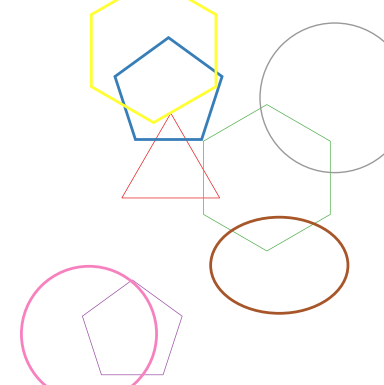[{"shape": "triangle", "thickness": 0.5, "radius": 0.73, "center": [0.444, 0.559]}, {"shape": "pentagon", "thickness": 2, "radius": 0.73, "center": [0.438, 0.756]}, {"shape": "hexagon", "thickness": 0.5, "radius": 0.95, "center": [0.693, 0.538]}, {"shape": "pentagon", "thickness": 0.5, "radius": 0.68, "center": [0.344, 0.137]}, {"shape": "hexagon", "thickness": 2, "radius": 0.93, "center": [0.399, 0.868]}, {"shape": "oval", "thickness": 2, "radius": 0.89, "center": [0.725, 0.311]}, {"shape": "circle", "thickness": 2, "radius": 0.88, "center": [0.231, 0.133]}, {"shape": "circle", "thickness": 1, "radius": 0.97, "center": [0.87, 0.746]}]